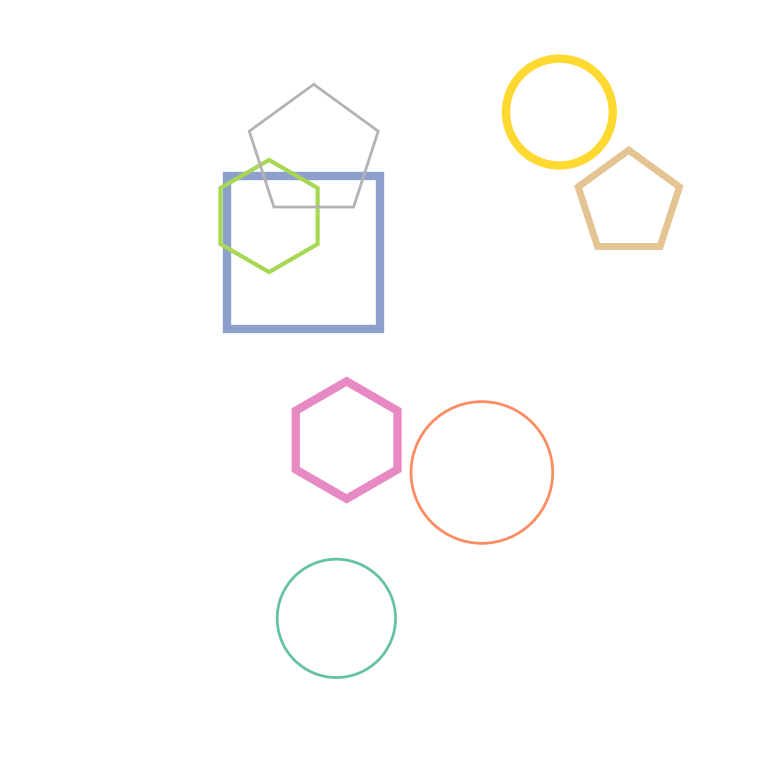[{"shape": "circle", "thickness": 1, "radius": 0.38, "center": [0.437, 0.197]}, {"shape": "circle", "thickness": 1, "radius": 0.46, "center": [0.626, 0.386]}, {"shape": "square", "thickness": 3, "radius": 0.5, "center": [0.394, 0.672]}, {"shape": "hexagon", "thickness": 3, "radius": 0.38, "center": [0.45, 0.428]}, {"shape": "hexagon", "thickness": 1.5, "radius": 0.36, "center": [0.349, 0.719]}, {"shape": "circle", "thickness": 3, "radius": 0.35, "center": [0.726, 0.854]}, {"shape": "pentagon", "thickness": 2.5, "radius": 0.35, "center": [0.817, 0.736]}, {"shape": "pentagon", "thickness": 1, "radius": 0.44, "center": [0.407, 0.802]}]